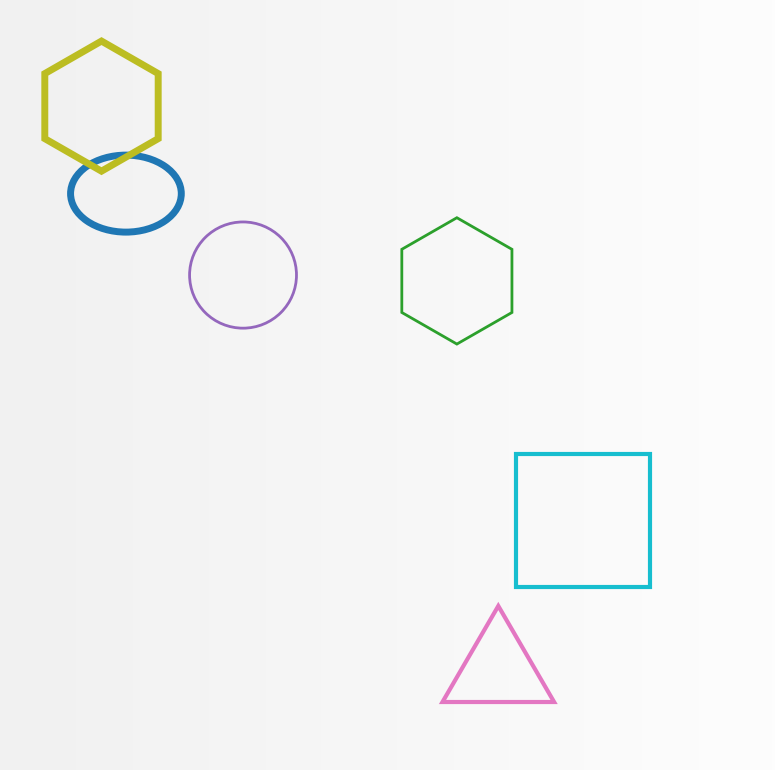[{"shape": "oval", "thickness": 2.5, "radius": 0.36, "center": [0.162, 0.749]}, {"shape": "hexagon", "thickness": 1, "radius": 0.41, "center": [0.59, 0.635]}, {"shape": "circle", "thickness": 1, "radius": 0.34, "center": [0.314, 0.643]}, {"shape": "triangle", "thickness": 1.5, "radius": 0.42, "center": [0.643, 0.13]}, {"shape": "hexagon", "thickness": 2.5, "radius": 0.42, "center": [0.131, 0.862]}, {"shape": "square", "thickness": 1.5, "radius": 0.43, "center": [0.752, 0.324]}]